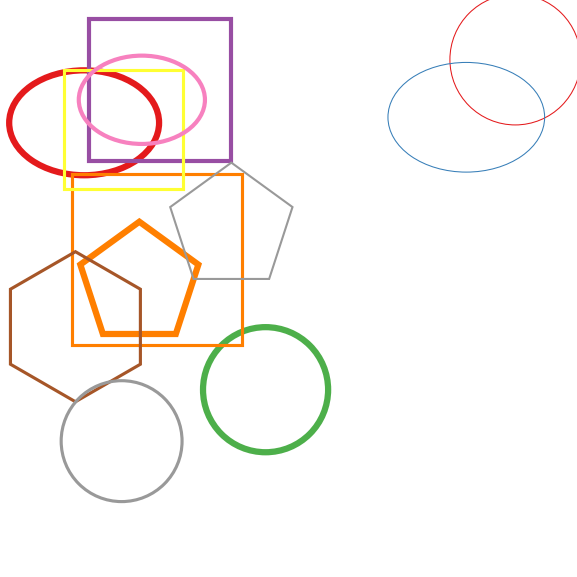[{"shape": "circle", "thickness": 0.5, "radius": 0.57, "center": [0.892, 0.896]}, {"shape": "oval", "thickness": 3, "radius": 0.65, "center": [0.146, 0.787]}, {"shape": "oval", "thickness": 0.5, "radius": 0.68, "center": [0.807, 0.796]}, {"shape": "circle", "thickness": 3, "radius": 0.54, "center": [0.46, 0.324]}, {"shape": "square", "thickness": 2, "radius": 0.61, "center": [0.277, 0.844]}, {"shape": "pentagon", "thickness": 3, "radius": 0.54, "center": [0.241, 0.508]}, {"shape": "square", "thickness": 1.5, "radius": 0.74, "center": [0.272, 0.55]}, {"shape": "square", "thickness": 1.5, "radius": 0.52, "center": [0.214, 0.774]}, {"shape": "hexagon", "thickness": 1.5, "radius": 0.65, "center": [0.131, 0.433]}, {"shape": "oval", "thickness": 2, "radius": 0.55, "center": [0.246, 0.826]}, {"shape": "circle", "thickness": 1.5, "radius": 0.52, "center": [0.211, 0.235]}, {"shape": "pentagon", "thickness": 1, "radius": 0.56, "center": [0.401, 0.606]}]